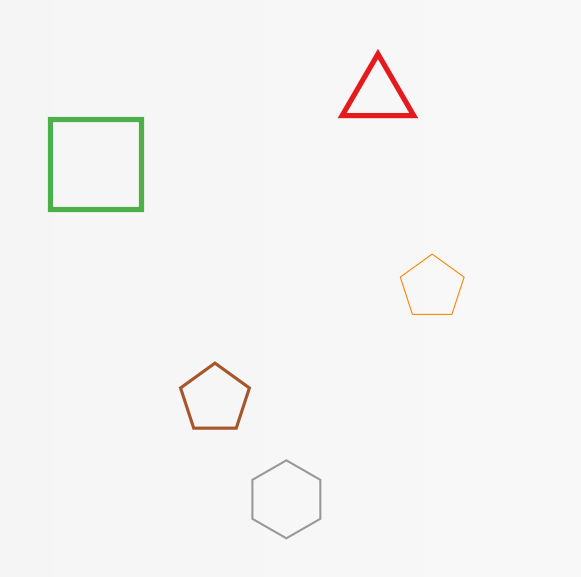[{"shape": "triangle", "thickness": 2.5, "radius": 0.36, "center": [0.65, 0.835]}, {"shape": "square", "thickness": 2.5, "radius": 0.39, "center": [0.164, 0.715]}, {"shape": "pentagon", "thickness": 0.5, "radius": 0.29, "center": [0.744, 0.501]}, {"shape": "pentagon", "thickness": 1.5, "radius": 0.31, "center": [0.37, 0.308]}, {"shape": "hexagon", "thickness": 1, "radius": 0.34, "center": [0.493, 0.135]}]